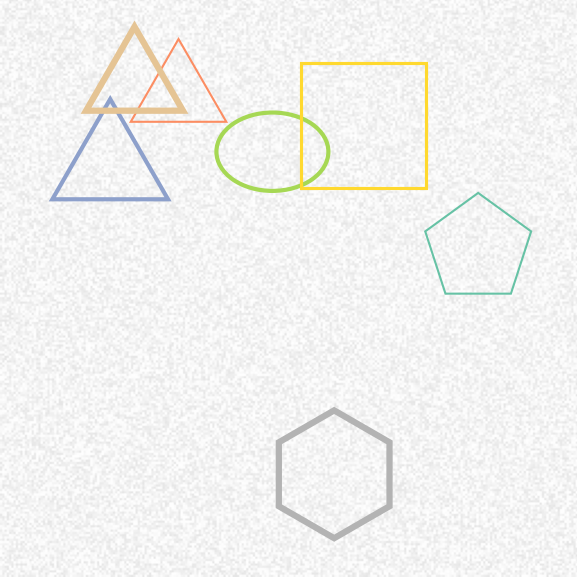[{"shape": "pentagon", "thickness": 1, "radius": 0.48, "center": [0.828, 0.569]}, {"shape": "triangle", "thickness": 1, "radius": 0.48, "center": [0.309, 0.836]}, {"shape": "triangle", "thickness": 2, "radius": 0.58, "center": [0.191, 0.712]}, {"shape": "oval", "thickness": 2, "radius": 0.48, "center": [0.472, 0.736]}, {"shape": "square", "thickness": 1.5, "radius": 0.54, "center": [0.63, 0.782]}, {"shape": "triangle", "thickness": 3, "radius": 0.48, "center": [0.233, 0.856]}, {"shape": "hexagon", "thickness": 3, "radius": 0.55, "center": [0.579, 0.178]}]